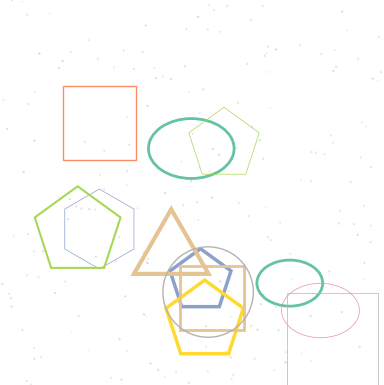[{"shape": "oval", "thickness": 2, "radius": 0.56, "center": [0.497, 0.614]}, {"shape": "oval", "thickness": 2, "radius": 0.43, "center": [0.753, 0.265]}, {"shape": "square", "thickness": 1, "radius": 0.48, "center": [0.259, 0.681]}, {"shape": "hexagon", "thickness": 0.5, "radius": 0.52, "center": [0.258, 0.405]}, {"shape": "pentagon", "thickness": 2.5, "radius": 0.42, "center": [0.521, 0.271]}, {"shape": "oval", "thickness": 0.5, "radius": 0.51, "center": [0.832, 0.193]}, {"shape": "pentagon", "thickness": 1.5, "radius": 0.59, "center": [0.202, 0.399]}, {"shape": "pentagon", "thickness": 0.5, "radius": 0.48, "center": [0.582, 0.625]}, {"shape": "pentagon", "thickness": 2.5, "radius": 0.53, "center": [0.532, 0.167]}, {"shape": "triangle", "thickness": 3, "radius": 0.56, "center": [0.445, 0.345]}, {"shape": "square", "thickness": 2, "radius": 0.42, "center": [0.552, 0.225]}, {"shape": "square", "thickness": 0.5, "radius": 0.59, "center": [0.864, 0.12]}, {"shape": "circle", "thickness": 1, "radius": 0.59, "center": [0.541, 0.241]}]